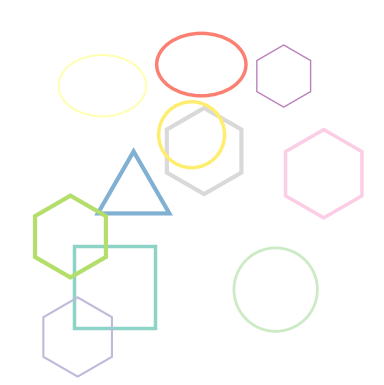[{"shape": "square", "thickness": 2.5, "radius": 0.53, "center": [0.298, 0.254]}, {"shape": "oval", "thickness": 1.5, "radius": 0.57, "center": [0.266, 0.777]}, {"shape": "hexagon", "thickness": 1.5, "radius": 0.51, "center": [0.202, 0.125]}, {"shape": "oval", "thickness": 2.5, "radius": 0.58, "center": [0.523, 0.832]}, {"shape": "triangle", "thickness": 3, "radius": 0.54, "center": [0.347, 0.499]}, {"shape": "hexagon", "thickness": 3, "radius": 0.53, "center": [0.183, 0.386]}, {"shape": "hexagon", "thickness": 2.5, "radius": 0.57, "center": [0.841, 0.549]}, {"shape": "hexagon", "thickness": 3, "radius": 0.56, "center": [0.53, 0.608]}, {"shape": "hexagon", "thickness": 1, "radius": 0.4, "center": [0.737, 0.802]}, {"shape": "circle", "thickness": 2, "radius": 0.54, "center": [0.716, 0.248]}, {"shape": "circle", "thickness": 2.5, "radius": 0.43, "center": [0.498, 0.65]}]